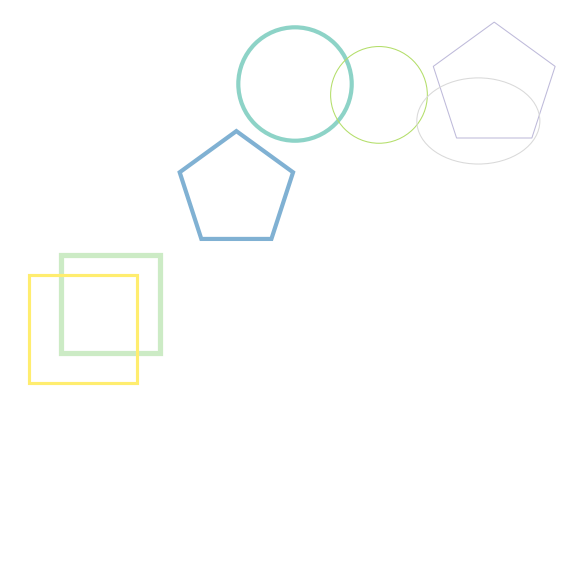[{"shape": "circle", "thickness": 2, "radius": 0.49, "center": [0.511, 0.854]}, {"shape": "pentagon", "thickness": 0.5, "radius": 0.55, "center": [0.856, 0.85]}, {"shape": "pentagon", "thickness": 2, "radius": 0.52, "center": [0.409, 0.669]}, {"shape": "circle", "thickness": 0.5, "radius": 0.42, "center": [0.656, 0.835]}, {"shape": "oval", "thickness": 0.5, "radius": 0.53, "center": [0.828, 0.79]}, {"shape": "square", "thickness": 2.5, "radius": 0.43, "center": [0.191, 0.473]}, {"shape": "square", "thickness": 1.5, "radius": 0.47, "center": [0.144, 0.429]}]